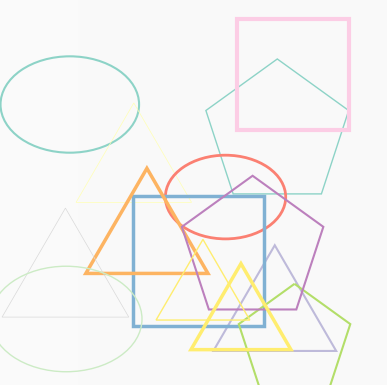[{"shape": "pentagon", "thickness": 1, "radius": 0.97, "center": [0.716, 0.653]}, {"shape": "oval", "thickness": 1.5, "radius": 0.89, "center": [0.18, 0.729]}, {"shape": "triangle", "thickness": 0.5, "radius": 0.86, "center": [0.345, 0.56]}, {"shape": "triangle", "thickness": 1.5, "radius": 0.92, "center": [0.709, 0.18]}, {"shape": "oval", "thickness": 2, "radius": 0.78, "center": [0.582, 0.488]}, {"shape": "square", "thickness": 2.5, "radius": 0.85, "center": [0.512, 0.322]}, {"shape": "triangle", "thickness": 2.5, "radius": 0.91, "center": [0.379, 0.381]}, {"shape": "pentagon", "thickness": 1.5, "radius": 0.76, "center": [0.76, 0.111]}, {"shape": "square", "thickness": 3, "radius": 0.72, "center": [0.757, 0.806]}, {"shape": "triangle", "thickness": 0.5, "radius": 0.94, "center": [0.169, 0.271]}, {"shape": "pentagon", "thickness": 1.5, "radius": 0.96, "center": [0.652, 0.351]}, {"shape": "oval", "thickness": 1, "radius": 0.98, "center": [0.171, 0.171]}, {"shape": "triangle", "thickness": 1, "radius": 0.7, "center": [0.524, 0.239]}, {"shape": "triangle", "thickness": 2.5, "radius": 0.74, "center": [0.622, 0.166]}]